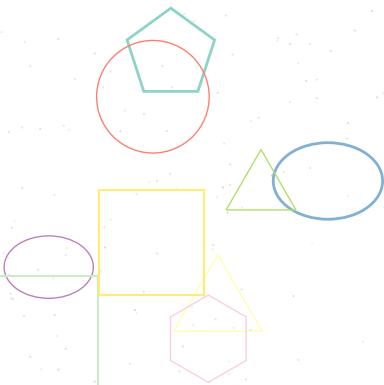[{"shape": "pentagon", "thickness": 2, "radius": 0.6, "center": [0.444, 0.859]}, {"shape": "triangle", "thickness": 1, "radius": 0.66, "center": [0.566, 0.206]}, {"shape": "circle", "thickness": 1, "radius": 0.73, "center": [0.397, 0.749]}, {"shape": "oval", "thickness": 2, "radius": 0.71, "center": [0.852, 0.53]}, {"shape": "triangle", "thickness": 1, "radius": 0.52, "center": [0.678, 0.507]}, {"shape": "hexagon", "thickness": 1, "radius": 0.57, "center": [0.541, 0.12]}, {"shape": "oval", "thickness": 1, "radius": 0.58, "center": [0.127, 0.306]}, {"shape": "square", "thickness": 1.5, "radius": 0.72, "center": [0.11, 0.138]}, {"shape": "square", "thickness": 1.5, "radius": 0.68, "center": [0.394, 0.369]}]